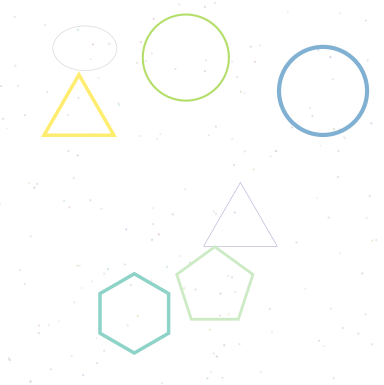[{"shape": "hexagon", "thickness": 2.5, "radius": 0.51, "center": [0.349, 0.186]}, {"shape": "triangle", "thickness": 0.5, "radius": 0.55, "center": [0.624, 0.415]}, {"shape": "circle", "thickness": 3, "radius": 0.57, "center": [0.839, 0.764]}, {"shape": "circle", "thickness": 1.5, "radius": 0.56, "center": [0.483, 0.85]}, {"shape": "oval", "thickness": 0.5, "radius": 0.42, "center": [0.22, 0.875]}, {"shape": "pentagon", "thickness": 2, "radius": 0.52, "center": [0.558, 0.255]}, {"shape": "triangle", "thickness": 2.5, "radius": 0.52, "center": [0.205, 0.701]}]